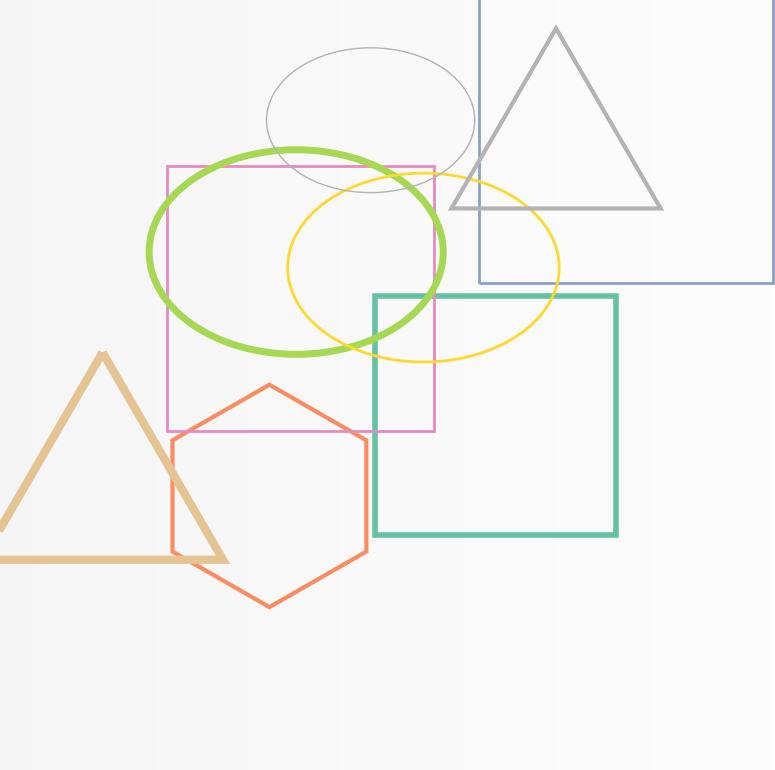[{"shape": "square", "thickness": 2, "radius": 0.78, "center": [0.639, 0.461]}, {"shape": "hexagon", "thickness": 1.5, "radius": 0.72, "center": [0.348, 0.356]}, {"shape": "square", "thickness": 1, "radius": 0.95, "center": [0.808, 0.822]}, {"shape": "square", "thickness": 1, "radius": 0.86, "center": [0.388, 0.612]}, {"shape": "oval", "thickness": 2.5, "radius": 0.95, "center": [0.382, 0.673]}, {"shape": "oval", "thickness": 1, "radius": 0.88, "center": [0.546, 0.653]}, {"shape": "triangle", "thickness": 3, "radius": 0.9, "center": [0.132, 0.363]}, {"shape": "triangle", "thickness": 1.5, "radius": 0.78, "center": [0.717, 0.807]}, {"shape": "oval", "thickness": 0.5, "radius": 0.67, "center": [0.478, 0.844]}]